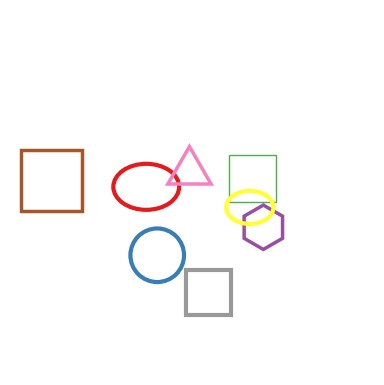[{"shape": "oval", "thickness": 3, "radius": 0.43, "center": [0.38, 0.515]}, {"shape": "circle", "thickness": 3, "radius": 0.35, "center": [0.408, 0.337]}, {"shape": "square", "thickness": 1, "radius": 0.3, "center": [0.656, 0.536]}, {"shape": "hexagon", "thickness": 2.5, "radius": 0.29, "center": [0.684, 0.41]}, {"shape": "oval", "thickness": 3, "radius": 0.31, "center": [0.649, 0.461]}, {"shape": "square", "thickness": 2.5, "radius": 0.4, "center": [0.134, 0.531]}, {"shape": "triangle", "thickness": 2.5, "radius": 0.32, "center": [0.492, 0.555]}, {"shape": "square", "thickness": 3, "radius": 0.29, "center": [0.542, 0.241]}]